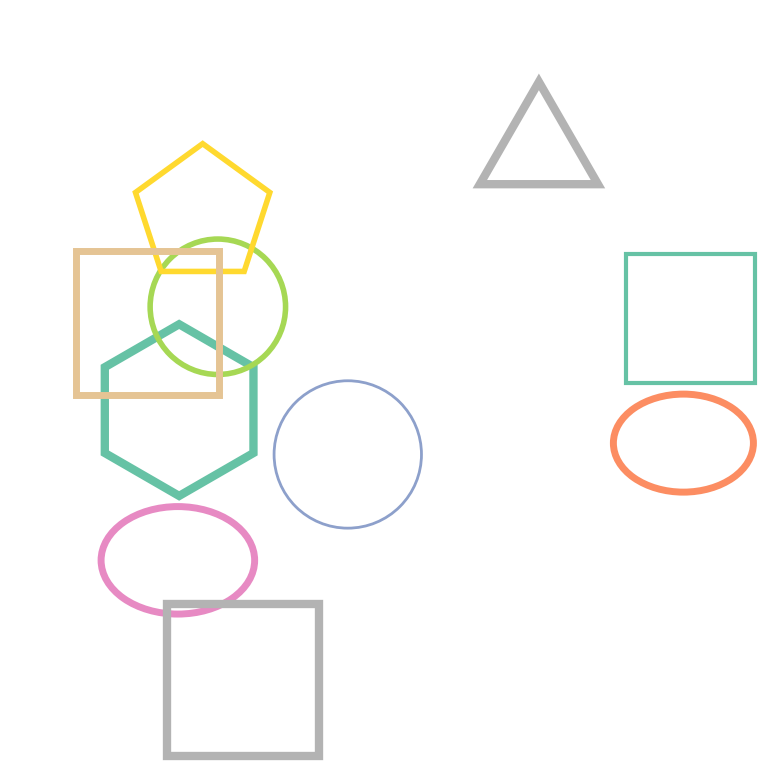[{"shape": "hexagon", "thickness": 3, "radius": 0.56, "center": [0.233, 0.467]}, {"shape": "square", "thickness": 1.5, "radius": 0.42, "center": [0.897, 0.586]}, {"shape": "oval", "thickness": 2.5, "radius": 0.45, "center": [0.888, 0.425]}, {"shape": "circle", "thickness": 1, "radius": 0.48, "center": [0.452, 0.41]}, {"shape": "oval", "thickness": 2.5, "radius": 0.5, "center": [0.231, 0.272]}, {"shape": "circle", "thickness": 2, "radius": 0.44, "center": [0.283, 0.602]}, {"shape": "pentagon", "thickness": 2, "radius": 0.46, "center": [0.263, 0.722]}, {"shape": "square", "thickness": 2.5, "radius": 0.47, "center": [0.192, 0.581]}, {"shape": "triangle", "thickness": 3, "radius": 0.44, "center": [0.7, 0.805]}, {"shape": "square", "thickness": 3, "radius": 0.49, "center": [0.315, 0.117]}]